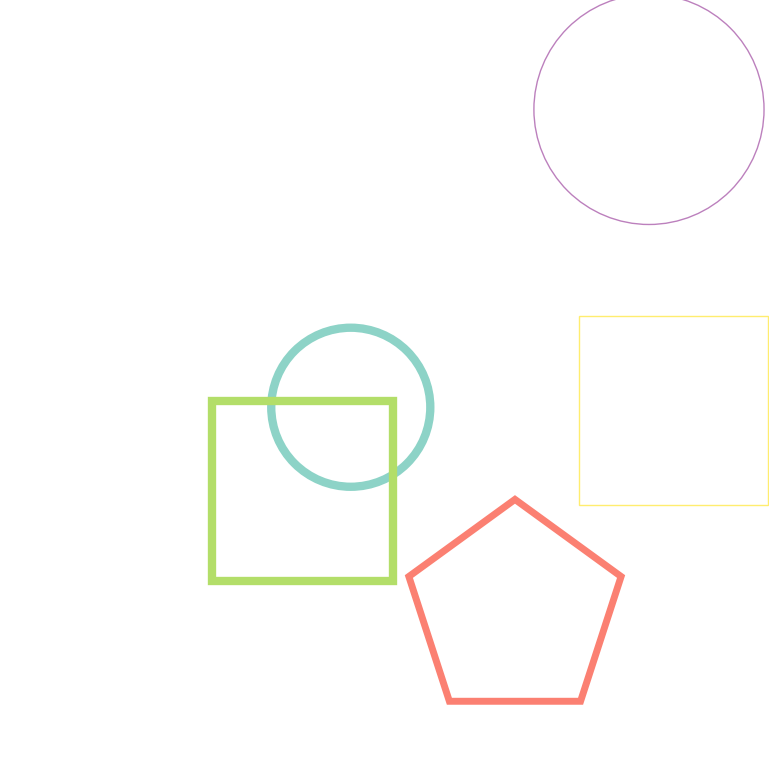[{"shape": "circle", "thickness": 3, "radius": 0.52, "center": [0.456, 0.471]}, {"shape": "pentagon", "thickness": 2.5, "radius": 0.72, "center": [0.669, 0.206]}, {"shape": "square", "thickness": 3, "radius": 0.58, "center": [0.393, 0.362]}, {"shape": "circle", "thickness": 0.5, "radius": 0.75, "center": [0.843, 0.858]}, {"shape": "square", "thickness": 0.5, "radius": 0.61, "center": [0.875, 0.467]}]